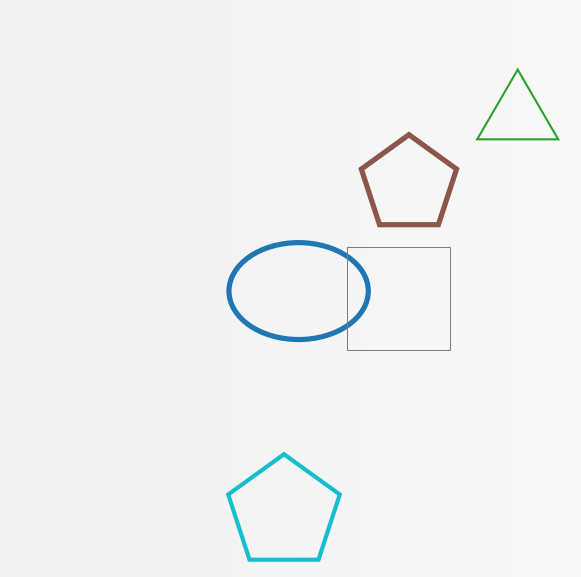[{"shape": "oval", "thickness": 2.5, "radius": 0.6, "center": [0.514, 0.495]}, {"shape": "triangle", "thickness": 1, "radius": 0.4, "center": [0.891, 0.798]}, {"shape": "pentagon", "thickness": 2.5, "radius": 0.43, "center": [0.704, 0.68]}, {"shape": "square", "thickness": 0.5, "radius": 0.45, "center": [0.686, 0.482]}, {"shape": "pentagon", "thickness": 2, "radius": 0.5, "center": [0.489, 0.112]}]